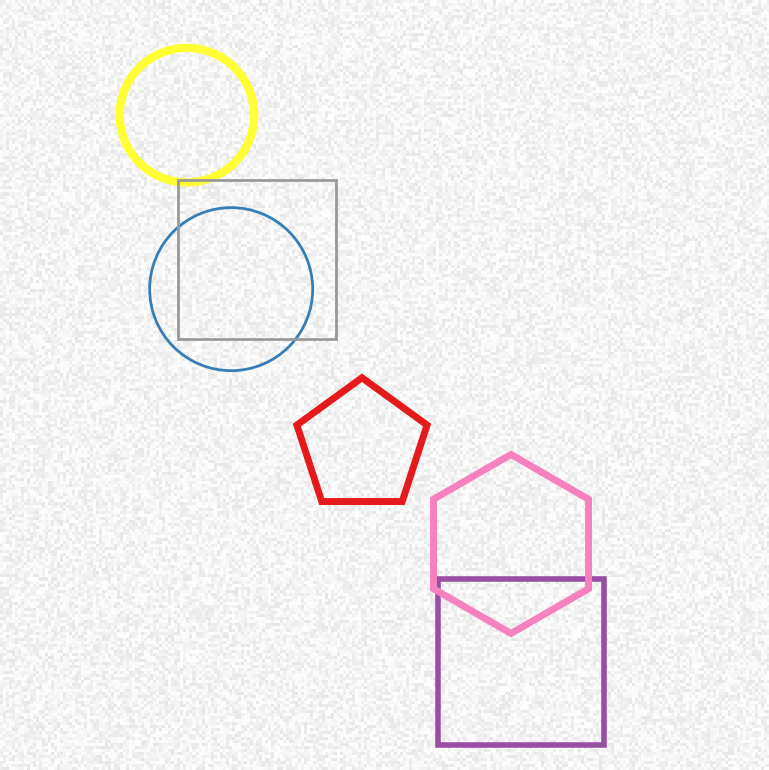[{"shape": "pentagon", "thickness": 2.5, "radius": 0.44, "center": [0.47, 0.421]}, {"shape": "circle", "thickness": 1, "radius": 0.53, "center": [0.3, 0.624]}, {"shape": "square", "thickness": 2, "radius": 0.54, "center": [0.677, 0.14]}, {"shape": "circle", "thickness": 3, "radius": 0.44, "center": [0.243, 0.85]}, {"shape": "hexagon", "thickness": 2.5, "radius": 0.58, "center": [0.664, 0.294]}, {"shape": "square", "thickness": 1, "radius": 0.51, "center": [0.334, 0.663]}]